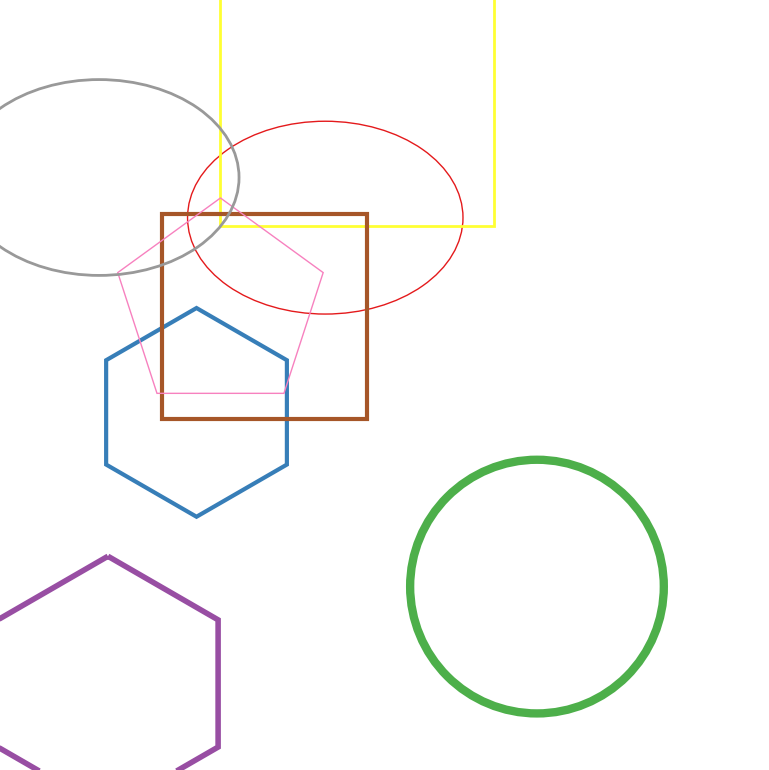[{"shape": "oval", "thickness": 0.5, "radius": 0.89, "center": [0.422, 0.717]}, {"shape": "hexagon", "thickness": 1.5, "radius": 0.68, "center": [0.255, 0.464]}, {"shape": "circle", "thickness": 3, "radius": 0.82, "center": [0.697, 0.238]}, {"shape": "hexagon", "thickness": 2, "radius": 0.83, "center": [0.14, 0.112]}, {"shape": "square", "thickness": 1, "radius": 0.89, "center": [0.464, 0.884]}, {"shape": "square", "thickness": 1.5, "radius": 0.67, "center": [0.343, 0.589]}, {"shape": "pentagon", "thickness": 0.5, "radius": 0.7, "center": [0.286, 0.603]}, {"shape": "oval", "thickness": 1, "radius": 0.91, "center": [0.129, 0.769]}]